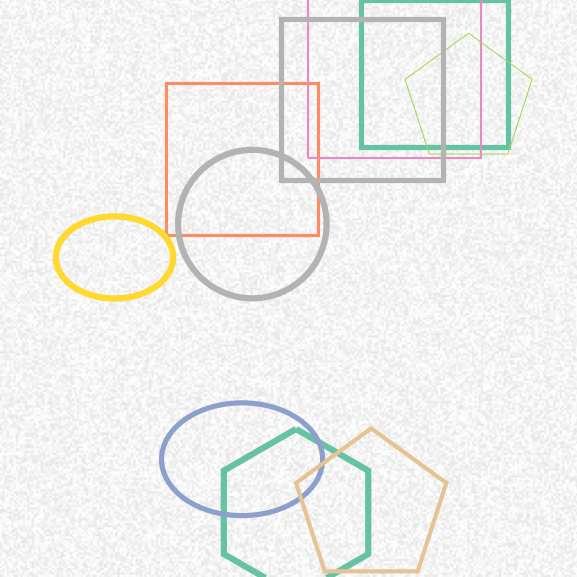[{"shape": "square", "thickness": 2.5, "radius": 0.64, "center": [0.752, 0.871]}, {"shape": "hexagon", "thickness": 3, "radius": 0.72, "center": [0.513, 0.112]}, {"shape": "square", "thickness": 1.5, "radius": 0.66, "center": [0.419, 0.724]}, {"shape": "oval", "thickness": 2.5, "radius": 0.7, "center": [0.419, 0.204]}, {"shape": "square", "thickness": 1, "radius": 0.75, "center": [0.684, 0.876]}, {"shape": "pentagon", "thickness": 0.5, "radius": 0.58, "center": [0.811, 0.826]}, {"shape": "oval", "thickness": 3, "radius": 0.51, "center": [0.198, 0.553]}, {"shape": "pentagon", "thickness": 2, "radius": 0.68, "center": [0.643, 0.121]}, {"shape": "square", "thickness": 2.5, "radius": 0.7, "center": [0.627, 0.827]}, {"shape": "circle", "thickness": 3, "radius": 0.64, "center": [0.437, 0.611]}]